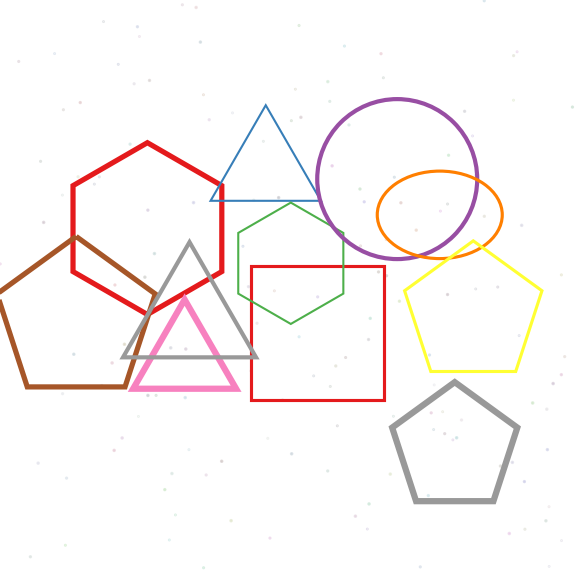[{"shape": "hexagon", "thickness": 2.5, "radius": 0.74, "center": [0.255, 0.603]}, {"shape": "square", "thickness": 1.5, "radius": 0.58, "center": [0.55, 0.422]}, {"shape": "triangle", "thickness": 1, "radius": 0.55, "center": [0.46, 0.707]}, {"shape": "hexagon", "thickness": 1, "radius": 0.53, "center": [0.504, 0.543]}, {"shape": "circle", "thickness": 2, "radius": 0.69, "center": [0.688, 0.689]}, {"shape": "oval", "thickness": 1.5, "radius": 0.54, "center": [0.761, 0.627]}, {"shape": "pentagon", "thickness": 1.5, "radius": 0.63, "center": [0.82, 0.457]}, {"shape": "pentagon", "thickness": 2.5, "radius": 0.72, "center": [0.132, 0.446]}, {"shape": "triangle", "thickness": 3, "radius": 0.51, "center": [0.32, 0.377]}, {"shape": "triangle", "thickness": 2, "radius": 0.66, "center": [0.328, 0.447]}, {"shape": "pentagon", "thickness": 3, "radius": 0.57, "center": [0.787, 0.223]}]